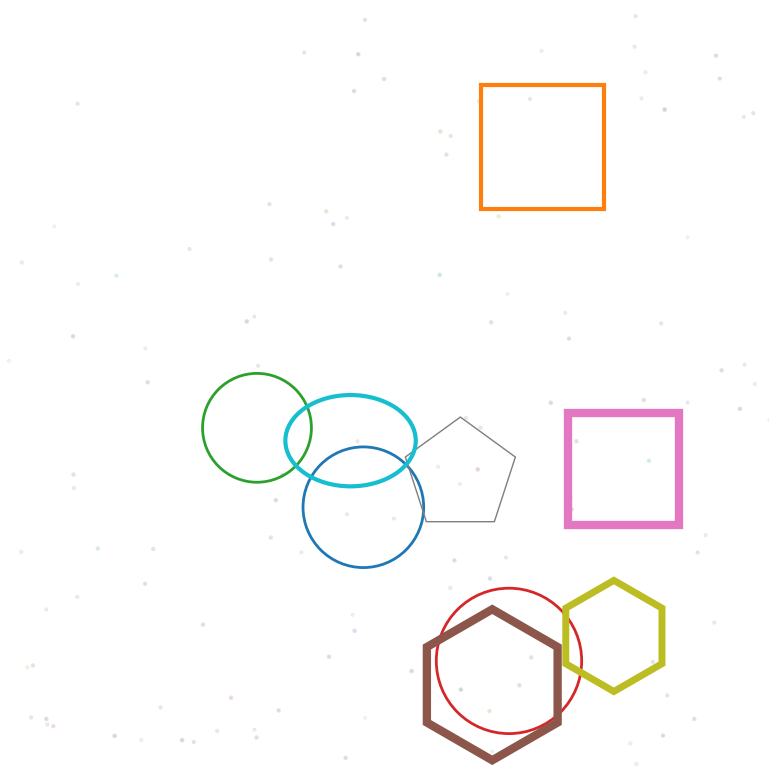[{"shape": "circle", "thickness": 1, "radius": 0.39, "center": [0.472, 0.341]}, {"shape": "square", "thickness": 1.5, "radius": 0.4, "center": [0.705, 0.809]}, {"shape": "circle", "thickness": 1, "radius": 0.35, "center": [0.334, 0.444]}, {"shape": "circle", "thickness": 1, "radius": 0.47, "center": [0.661, 0.142]}, {"shape": "hexagon", "thickness": 3, "radius": 0.49, "center": [0.639, 0.111]}, {"shape": "square", "thickness": 3, "radius": 0.36, "center": [0.809, 0.391]}, {"shape": "pentagon", "thickness": 0.5, "radius": 0.38, "center": [0.598, 0.383]}, {"shape": "hexagon", "thickness": 2.5, "radius": 0.36, "center": [0.797, 0.174]}, {"shape": "oval", "thickness": 1.5, "radius": 0.42, "center": [0.455, 0.428]}]